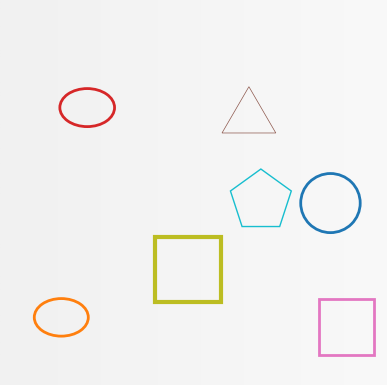[{"shape": "circle", "thickness": 2, "radius": 0.38, "center": [0.853, 0.473]}, {"shape": "oval", "thickness": 2, "radius": 0.35, "center": [0.158, 0.176]}, {"shape": "oval", "thickness": 2, "radius": 0.35, "center": [0.225, 0.721]}, {"shape": "triangle", "thickness": 0.5, "radius": 0.4, "center": [0.642, 0.695]}, {"shape": "square", "thickness": 2, "radius": 0.36, "center": [0.894, 0.151]}, {"shape": "square", "thickness": 3, "radius": 0.43, "center": [0.485, 0.3]}, {"shape": "pentagon", "thickness": 1, "radius": 0.41, "center": [0.673, 0.478]}]